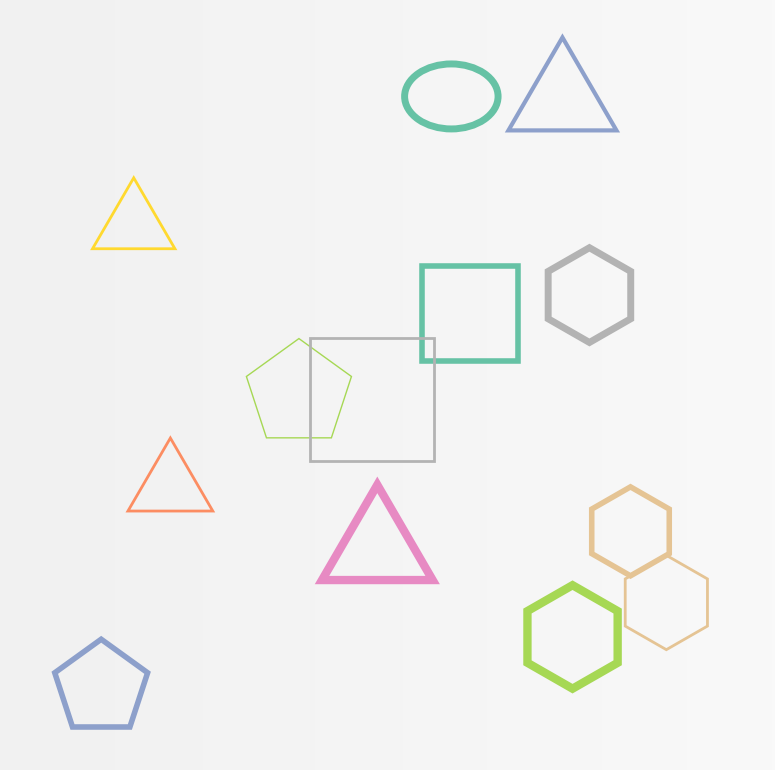[{"shape": "oval", "thickness": 2.5, "radius": 0.3, "center": [0.582, 0.875]}, {"shape": "square", "thickness": 2, "radius": 0.31, "center": [0.607, 0.593]}, {"shape": "triangle", "thickness": 1, "radius": 0.32, "center": [0.22, 0.368]}, {"shape": "pentagon", "thickness": 2, "radius": 0.31, "center": [0.131, 0.107]}, {"shape": "triangle", "thickness": 1.5, "radius": 0.4, "center": [0.726, 0.871]}, {"shape": "triangle", "thickness": 3, "radius": 0.41, "center": [0.487, 0.288]}, {"shape": "hexagon", "thickness": 3, "radius": 0.34, "center": [0.739, 0.173]}, {"shape": "pentagon", "thickness": 0.5, "radius": 0.36, "center": [0.386, 0.489]}, {"shape": "triangle", "thickness": 1, "radius": 0.31, "center": [0.173, 0.708]}, {"shape": "hexagon", "thickness": 1, "radius": 0.31, "center": [0.86, 0.218]}, {"shape": "hexagon", "thickness": 2, "radius": 0.29, "center": [0.814, 0.31]}, {"shape": "hexagon", "thickness": 2.5, "radius": 0.31, "center": [0.761, 0.617]}, {"shape": "square", "thickness": 1, "radius": 0.4, "center": [0.48, 0.481]}]